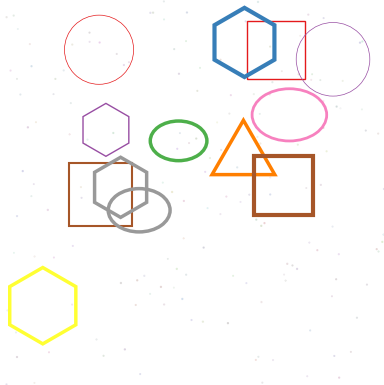[{"shape": "circle", "thickness": 0.5, "radius": 0.45, "center": [0.257, 0.871]}, {"shape": "square", "thickness": 1, "radius": 0.38, "center": [0.717, 0.87]}, {"shape": "hexagon", "thickness": 3, "radius": 0.45, "center": [0.635, 0.89]}, {"shape": "oval", "thickness": 2.5, "radius": 0.37, "center": [0.464, 0.634]}, {"shape": "circle", "thickness": 0.5, "radius": 0.48, "center": [0.865, 0.846]}, {"shape": "hexagon", "thickness": 1, "radius": 0.34, "center": [0.275, 0.663]}, {"shape": "triangle", "thickness": 2.5, "radius": 0.47, "center": [0.632, 0.593]}, {"shape": "hexagon", "thickness": 2.5, "radius": 0.5, "center": [0.111, 0.206]}, {"shape": "square", "thickness": 1.5, "radius": 0.41, "center": [0.261, 0.495]}, {"shape": "square", "thickness": 3, "radius": 0.38, "center": [0.737, 0.519]}, {"shape": "oval", "thickness": 2, "radius": 0.48, "center": [0.752, 0.702]}, {"shape": "hexagon", "thickness": 2.5, "radius": 0.39, "center": [0.313, 0.513]}, {"shape": "oval", "thickness": 2.5, "radius": 0.4, "center": [0.361, 0.454]}]